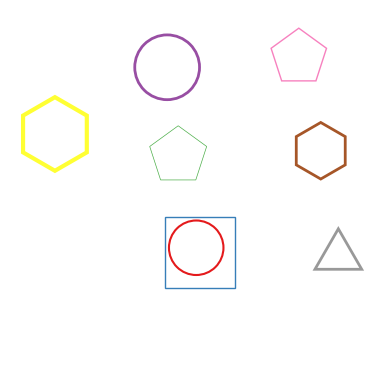[{"shape": "circle", "thickness": 1.5, "radius": 0.35, "center": [0.51, 0.356]}, {"shape": "square", "thickness": 1, "radius": 0.46, "center": [0.52, 0.344]}, {"shape": "pentagon", "thickness": 0.5, "radius": 0.39, "center": [0.463, 0.596]}, {"shape": "circle", "thickness": 2, "radius": 0.42, "center": [0.434, 0.825]}, {"shape": "hexagon", "thickness": 3, "radius": 0.48, "center": [0.143, 0.652]}, {"shape": "hexagon", "thickness": 2, "radius": 0.37, "center": [0.833, 0.608]}, {"shape": "pentagon", "thickness": 1, "radius": 0.38, "center": [0.776, 0.851]}, {"shape": "triangle", "thickness": 2, "radius": 0.35, "center": [0.879, 0.336]}]